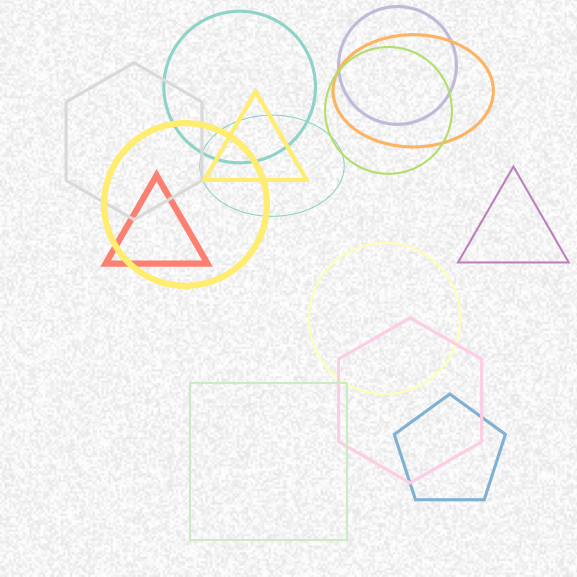[{"shape": "circle", "thickness": 1.5, "radius": 0.66, "center": [0.415, 0.848]}, {"shape": "oval", "thickness": 0.5, "radius": 0.63, "center": [0.471, 0.712]}, {"shape": "circle", "thickness": 1, "radius": 0.66, "center": [0.666, 0.448]}, {"shape": "circle", "thickness": 1.5, "radius": 0.51, "center": [0.688, 0.886]}, {"shape": "triangle", "thickness": 3, "radius": 0.51, "center": [0.271, 0.594]}, {"shape": "pentagon", "thickness": 1.5, "radius": 0.51, "center": [0.779, 0.216]}, {"shape": "oval", "thickness": 1.5, "radius": 0.69, "center": [0.716, 0.842]}, {"shape": "circle", "thickness": 1, "radius": 0.55, "center": [0.673, 0.808]}, {"shape": "hexagon", "thickness": 1.5, "radius": 0.72, "center": [0.71, 0.306]}, {"shape": "hexagon", "thickness": 1.5, "radius": 0.68, "center": [0.232, 0.755]}, {"shape": "triangle", "thickness": 1, "radius": 0.55, "center": [0.889, 0.6]}, {"shape": "square", "thickness": 1, "radius": 0.68, "center": [0.465, 0.2]}, {"shape": "triangle", "thickness": 2, "radius": 0.51, "center": [0.443, 0.739]}, {"shape": "circle", "thickness": 3, "radius": 0.7, "center": [0.321, 0.645]}]